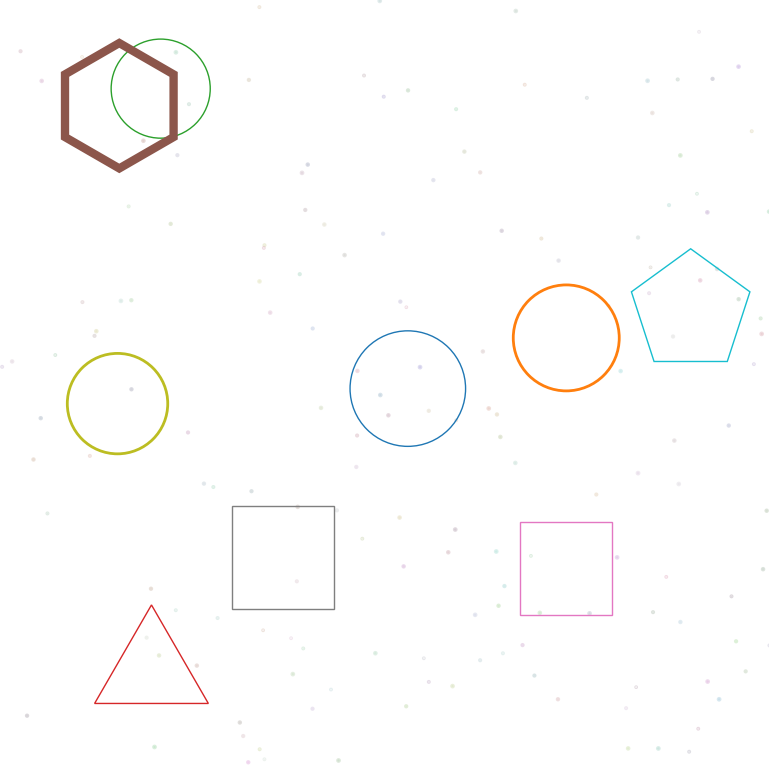[{"shape": "circle", "thickness": 0.5, "radius": 0.38, "center": [0.53, 0.495]}, {"shape": "circle", "thickness": 1, "radius": 0.34, "center": [0.735, 0.561]}, {"shape": "circle", "thickness": 0.5, "radius": 0.32, "center": [0.209, 0.885]}, {"shape": "triangle", "thickness": 0.5, "radius": 0.43, "center": [0.197, 0.129]}, {"shape": "hexagon", "thickness": 3, "radius": 0.41, "center": [0.155, 0.863]}, {"shape": "square", "thickness": 0.5, "radius": 0.3, "center": [0.735, 0.262]}, {"shape": "square", "thickness": 0.5, "radius": 0.33, "center": [0.367, 0.276]}, {"shape": "circle", "thickness": 1, "radius": 0.33, "center": [0.153, 0.476]}, {"shape": "pentagon", "thickness": 0.5, "radius": 0.4, "center": [0.897, 0.596]}]